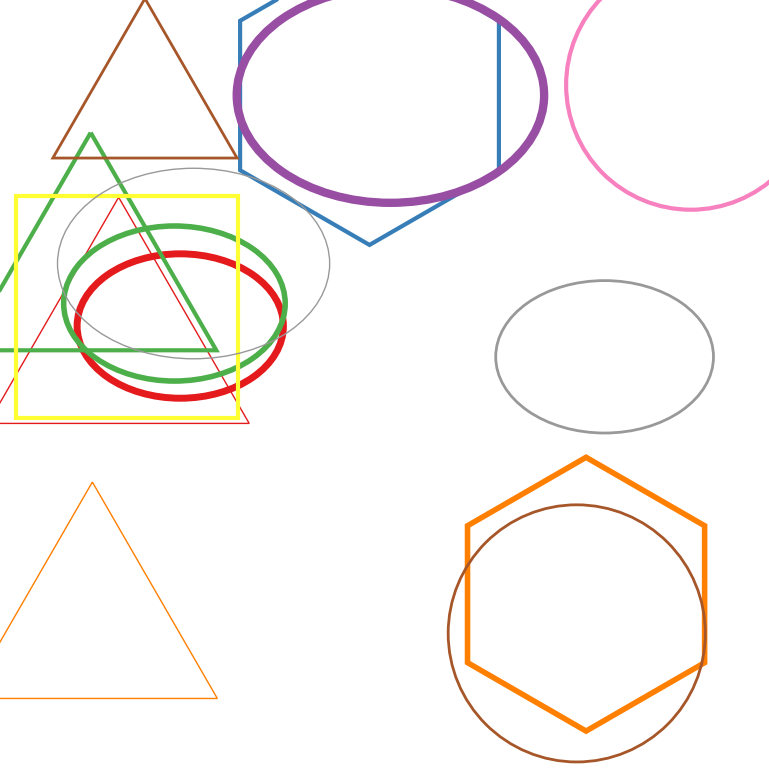[{"shape": "triangle", "thickness": 0.5, "radius": 0.98, "center": [0.154, 0.548]}, {"shape": "oval", "thickness": 2.5, "radius": 0.67, "center": [0.234, 0.577]}, {"shape": "hexagon", "thickness": 1.5, "radius": 0.97, "center": [0.48, 0.876]}, {"shape": "triangle", "thickness": 1.5, "radius": 0.94, "center": [0.118, 0.639]}, {"shape": "oval", "thickness": 2, "radius": 0.72, "center": [0.227, 0.606]}, {"shape": "oval", "thickness": 3, "radius": 1.0, "center": [0.507, 0.876]}, {"shape": "triangle", "thickness": 0.5, "radius": 0.94, "center": [0.12, 0.187]}, {"shape": "hexagon", "thickness": 2, "radius": 0.89, "center": [0.761, 0.228]}, {"shape": "square", "thickness": 1.5, "radius": 0.72, "center": [0.164, 0.602]}, {"shape": "triangle", "thickness": 1, "radius": 0.69, "center": [0.188, 0.864]}, {"shape": "circle", "thickness": 1, "radius": 0.83, "center": [0.749, 0.177]}, {"shape": "circle", "thickness": 1.5, "radius": 0.81, "center": [0.897, 0.89]}, {"shape": "oval", "thickness": 1, "radius": 0.71, "center": [0.785, 0.537]}, {"shape": "oval", "thickness": 0.5, "radius": 0.88, "center": [0.251, 0.658]}]